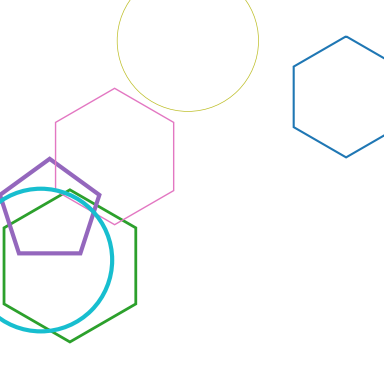[{"shape": "hexagon", "thickness": 1.5, "radius": 0.79, "center": [0.899, 0.748]}, {"shape": "hexagon", "thickness": 2, "radius": 0.99, "center": [0.182, 0.309]}, {"shape": "pentagon", "thickness": 3, "radius": 0.68, "center": [0.129, 0.452]}, {"shape": "hexagon", "thickness": 1, "radius": 0.89, "center": [0.298, 0.593]}, {"shape": "circle", "thickness": 0.5, "radius": 0.92, "center": [0.488, 0.894]}, {"shape": "circle", "thickness": 3, "radius": 0.93, "center": [0.106, 0.325]}]